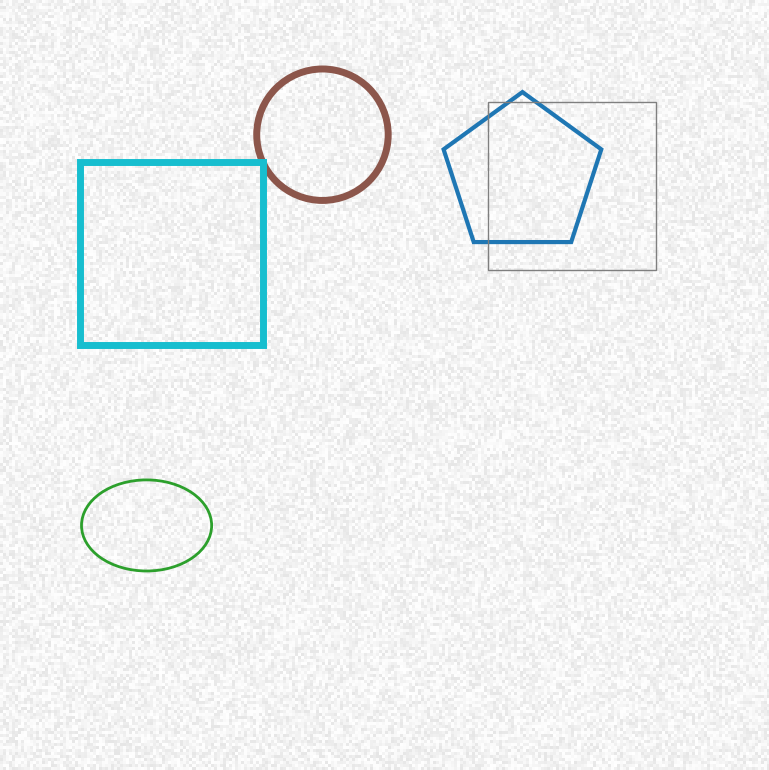[{"shape": "pentagon", "thickness": 1.5, "radius": 0.54, "center": [0.679, 0.773]}, {"shape": "oval", "thickness": 1, "radius": 0.42, "center": [0.19, 0.318]}, {"shape": "circle", "thickness": 2.5, "radius": 0.43, "center": [0.419, 0.825]}, {"shape": "square", "thickness": 0.5, "radius": 0.55, "center": [0.743, 0.759]}, {"shape": "square", "thickness": 2.5, "radius": 0.59, "center": [0.222, 0.671]}]